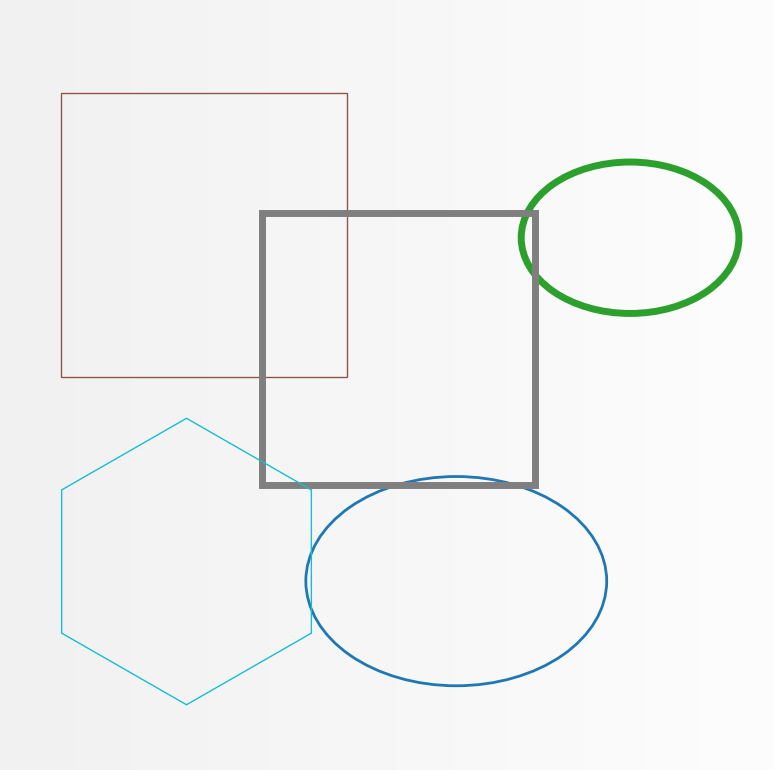[{"shape": "oval", "thickness": 1, "radius": 0.97, "center": [0.589, 0.245]}, {"shape": "oval", "thickness": 2.5, "radius": 0.7, "center": [0.813, 0.691]}, {"shape": "square", "thickness": 0.5, "radius": 0.92, "center": [0.264, 0.695]}, {"shape": "square", "thickness": 2.5, "radius": 0.88, "center": [0.514, 0.547]}, {"shape": "hexagon", "thickness": 0.5, "radius": 0.93, "center": [0.241, 0.271]}]